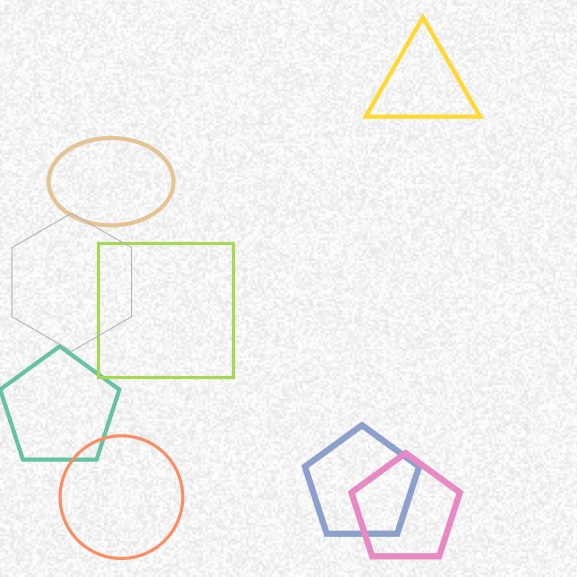[{"shape": "pentagon", "thickness": 2, "radius": 0.54, "center": [0.103, 0.291]}, {"shape": "circle", "thickness": 1.5, "radius": 0.53, "center": [0.21, 0.138]}, {"shape": "pentagon", "thickness": 3, "radius": 0.52, "center": [0.627, 0.159]}, {"shape": "pentagon", "thickness": 3, "radius": 0.49, "center": [0.702, 0.116]}, {"shape": "square", "thickness": 1.5, "radius": 0.58, "center": [0.287, 0.462]}, {"shape": "triangle", "thickness": 2, "radius": 0.57, "center": [0.732, 0.854]}, {"shape": "oval", "thickness": 2, "radius": 0.54, "center": [0.192, 0.685]}, {"shape": "hexagon", "thickness": 0.5, "radius": 0.6, "center": [0.124, 0.511]}]